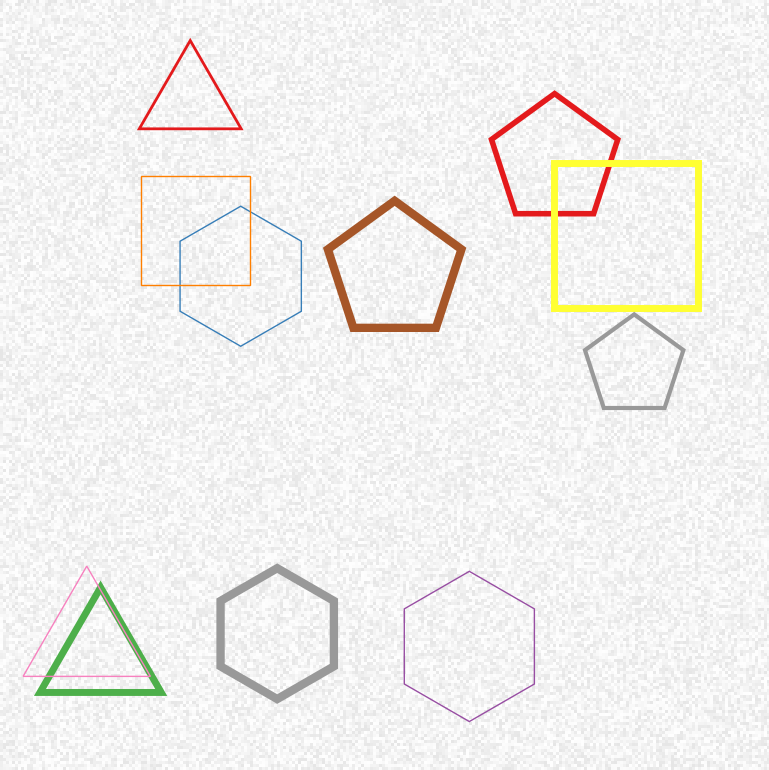[{"shape": "triangle", "thickness": 1, "radius": 0.38, "center": [0.247, 0.871]}, {"shape": "pentagon", "thickness": 2, "radius": 0.43, "center": [0.72, 0.792]}, {"shape": "hexagon", "thickness": 0.5, "radius": 0.45, "center": [0.313, 0.641]}, {"shape": "triangle", "thickness": 2.5, "radius": 0.45, "center": [0.131, 0.146]}, {"shape": "hexagon", "thickness": 0.5, "radius": 0.49, "center": [0.61, 0.16]}, {"shape": "square", "thickness": 0.5, "radius": 0.35, "center": [0.254, 0.701]}, {"shape": "square", "thickness": 2.5, "radius": 0.47, "center": [0.813, 0.694]}, {"shape": "pentagon", "thickness": 3, "radius": 0.46, "center": [0.513, 0.648]}, {"shape": "triangle", "thickness": 0.5, "radius": 0.48, "center": [0.113, 0.169]}, {"shape": "hexagon", "thickness": 3, "radius": 0.42, "center": [0.36, 0.177]}, {"shape": "pentagon", "thickness": 1.5, "radius": 0.34, "center": [0.824, 0.525]}]